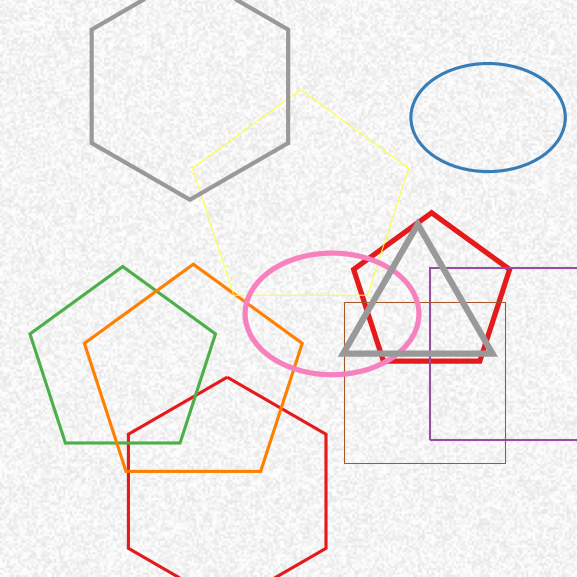[{"shape": "pentagon", "thickness": 2.5, "radius": 0.71, "center": [0.747, 0.489]}, {"shape": "hexagon", "thickness": 1.5, "radius": 0.99, "center": [0.393, 0.148]}, {"shape": "oval", "thickness": 1.5, "radius": 0.67, "center": [0.845, 0.796]}, {"shape": "pentagon", "thickness": 1.5, "radius": 0.84, "center": [0.213, 0.369]}, {"shape": "square", "thickness": 1, "radius": 0.75, "center": [0.894, 0.386]}, {"shape": "pentagon", "thickness": 1.5, "radius": 0.99, "center": [0.335, 0.343]}, {"shape": "pentagon", "thickness": 0.5, "radius": 0.98, "center": [0.521, 0.647]}, {"shape": "square", "thickness": 0.5, "radius": 0.7, "center": [0.735, 0.337]}, {"shape": "oval", "thickness": 2.5, "radius": 0.75, "center": [0.575, 0.456]}, {"shape": "triangle", "thickness": 3, "radius": 0.75, "center": [0.723, 0.461]}, {"shape": "hexagon", "thickness": 2, "radius": 0.98, "center": [0.329, 0.85]}]